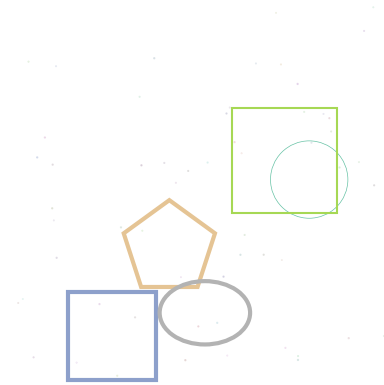[{"shape": "circle", "thickness": 0.5, "radius": 0.5, "center": [0.803, 0.534]}, {"shape": "square", "thickness": 3, "radius": 0.57, "center": [0.292, 0.128]}, {"shape": "square", "thickness": 1.5, "radius": 0.68, "center": [0.74, 0.584]}, {"shape": "pentagon", "thickness": 3, "radius": 0.62, "center": [0.44, 0.355]}, {"shape": "oval", "thickness": 3, "radius": 0.59, "center": [0.532, 0.188]}]